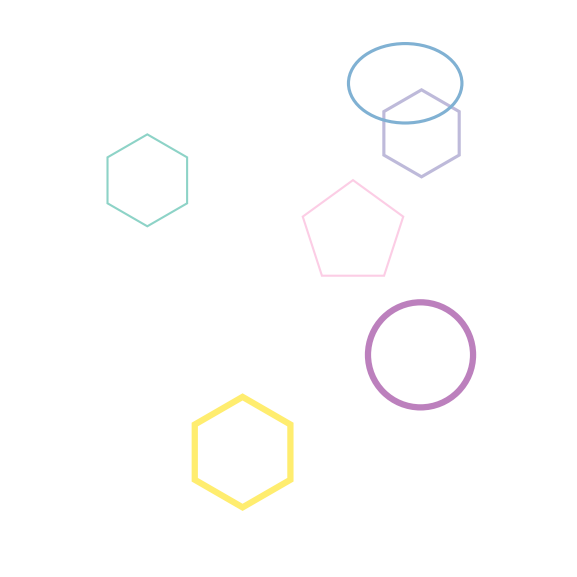[{"shape": "hexagon", "thickness": 1, "radius": 0.4, "center": [0.255, 0.687]}, {"shape": "hexagon", "thickness": 1.5, "radius": 0.38, "center": [0.73, 0.768]}, {"shape": "oval", "thickness": 1.5, "radius": 0.49, "center": [0.702, 0.855]}, {"shape": "pentagon", "thickness": 1, "radius": 0.46, "center": [0.611, 0.596]}, {"shape": "circle", "thickness": 3, "radius": 0.45, "center": [0.728, 0.385]}, {"shape": "hexagon", "thickness": 3, "radius": 0.48, "center": [0.42, 0.216]}]